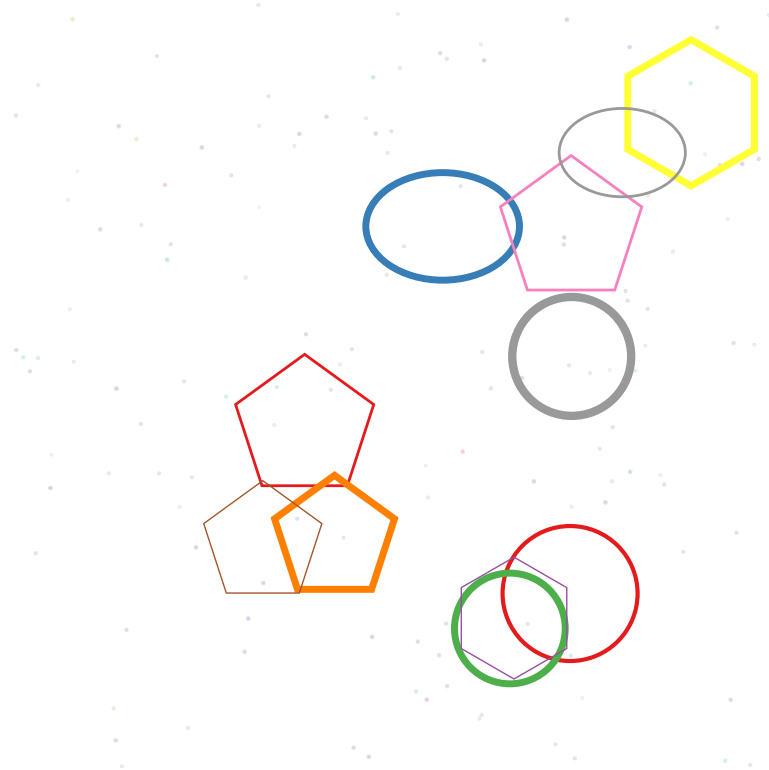[{"shape": "circle", "thickness": 1.5, "radius": 0.44, "center": [0.74, 0.229]}, {"shape": "pentagon", "thickness": 1, "radius": 0.47, "center": [0.396, 0.445]}, {"shape": "oval", "thickness": 2.5, "radius": 0.5, "center": [0.575, 0.706]}, {"shape": "circle", "thickness": 2.5, "radius": 0.36, "center": [0.662, 0.184]}, {"shape": "hexagon", "thickness": 0.5, "radius": 0.4, "center": [0.668, 0.197]}, {"shape": "pentagon", "thickness": 2.5, "radius": 0.41, "center": [0.434, 0.301]}, {"shape": "hexagon", "thickness": 2.5, "radius": 0.47, "center": [0.898, 0.854]}, {"shape": "pentagon", "thickness": 0.5, "radius": 0.4, "center": [0.341, 0.295]}, {"shape": "pentagon", "thickness": 1, "radius": 0.48, "center": [0.742, 0.701]}, {"shape": "circle", "thickness": 3, "radius": 0.39, "center": [0.743, 0.537]}, {"shape": "oval", "thickness": 1, "radius": 0.41, "center": [0.808, 0.802]}]